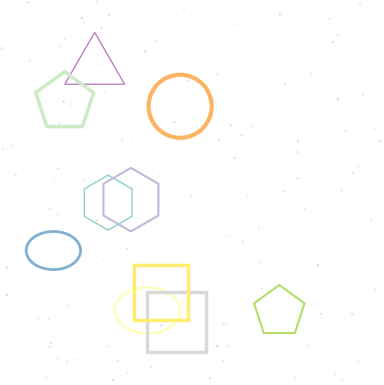[{"shape": "hexagon", "thickness": 1, "radius": 0.36, "center": [0.281, 0.474]}, {"shape": "oval", "thickness": 1.5, "radius": 0.43, "center": [0.383, 0.194]}, {"shape": "hexagon", "thickness": 1.5, "radius": 0.41, "center": [0.34, 0.481]}, {"shape": "oval", "thickness": 2, "radius": 0.35, "center": [0.139, 0.349]}, {"shape": "circle", "thickness": 3, "radius": 0.41, "center": [0.468, 0.724]}, {"shape": "pentagon", "thickness": 1.5, "radius": 0.34, "center": [0.725, 0.191]}, {"shape": "square", "thickness": 2.5, "radius": 0.39, "center": [0.458, 0.164]}, {"shape": "triangle", "thickness": 1, "radius": 0.45, "center": [0.246, 0.826]}, {"shape": "pentagon", "thickness": 2.5, "radius": 0.39, "center": [0.168, 0.735]}, {"shape": "square", "thickness": 2.5, "radius": 0.35, "center": [0.418, 0.24]}]